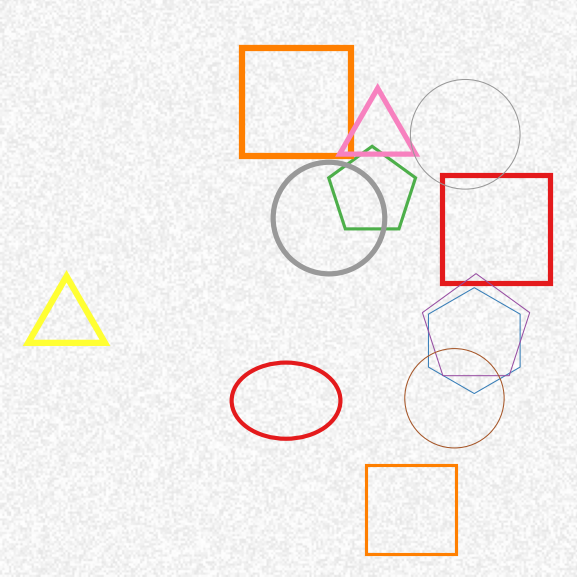[{"shape": "oval", "thickness": 2, "radius": 0.47, "center": [0.495, 0.305]}, {"shape": "square", "thickness": 2.5, "radius": 0.47, "center": [0.859, 0.602]}, {"shape": "hexagon", "thickness": 0.5, "radius": 0.46, "center": [0.821, 0.409]}, {"shape": "pentagon", "thickness": 1.5, "radius": 0.4, "center": [0.644, 0.667]}, {"shape": "pentagon", "thickness": 0.5, "radius": 0.49, "center": [0.824, 0.428]}, {"shape": "square", "thickness": 3, "radius": 0.47, "center": [0.513, 0.823]}, {"shape": "square", "thickness": 1.5, "radius": 0.39, "center": [0.712, 0.117]}, {"shape": "triangle", "thickness": 3, "radius": 0.38, "center": [0.115, 0.444]}, {"shape": "circle", "thickness": 0.5, "radius": 0.43, "center": [0.787, 0.31]}, {"shape": "triangle", "thickness": 2.5, "radius": 0.38, "center": [0.654, 0.77]}, {"shape": "circle", "thickness": 0.5, "radius": 0.47, "center": [0.806, 0.767]}, {"shape": "circle", "thickness": 2.5, "radius": 0.48, "center": [0.57, 0.622]}]